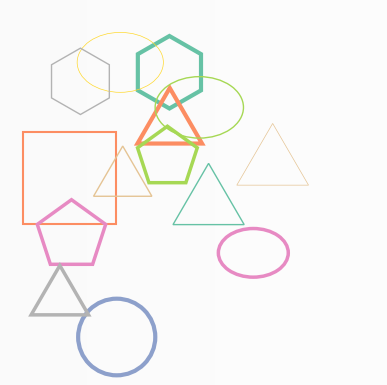[{"shape": "triangle", "thickness": 1, "radius": 0.53, "center": [0.538, 0.47]}, {"shape": "hexagon", "thickness": 3, "radius": 0.47, "center": [0.437, 0.812]}, {"shape": "triangle", "thickness": 3, "radius": 0.48, "center": [0.438, 0.675]}, {"shape": "square", "thickness": 1.5, "radius": 0.6, "center": [0.179, 0.538]}, {"shape": "circle", "thickness": 3, "radius": 0.5, "center": [0.301, 0.125]}, {"shape": "pentagon", "thickness": 2.5, "radius": 0.46, "center": [0.184, 0.389]}, {"shape": "oval", "thickness": 2.5, "radius": 0.45, "center": [0.654, 0.343]}, {"shape": "pentagon", "thickness": 2.5, "radius": 0.41, "center": [0.432, 0.591]}, {"shape": "oval", "thickness": 1, "radius": 0.57, "center": [0.514, 0.721]}, {"shape": "oval", "thickness": 0.5, "radius": 0.56, "center": [0.31, 0.838]}, {"shape": "triangle", "thickness": 1, "radius": 0.43, "center": [0.317, 0.534]}, {"shape": "triangle", "thickness": 0.5, "radius": 0.53, "center": [0.704, 0.573]}, {"shape": "triangle", "thickness": 2.5, "radius": 0.43, "center": [0.154, 0.225]}, {"shape": "hexagon", "thickness": 1, "radius": 0.43, "center": [0.208, 0.789]}]